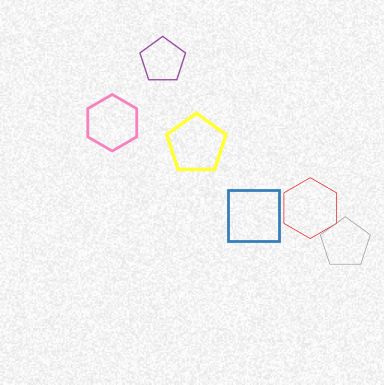[{"shape": "hexagon", "thickness": 0.5, "radius": 0.4, "center": [0.806, 0.459]}, {"shape": "square", "thickness": 2, "radius": 0.33, "center": [0.659, 0.44]}, {"shape": "pentagon", "thickness": 1, "radius": 0.31, "center": [0.423, 0.843]}, {"shape": "pentagon", "thickness": 2.5, "radius": 0.4, "center": [0.51, 0.625]}, {"shape": "hexagon", "thickness": 2, "radius": 0.37, "center": [0.292, 0.681]}, {"shape": "pentagon", "thickness": 0.5, "radius": 0.34, "center": [0.897, 0.369]}]